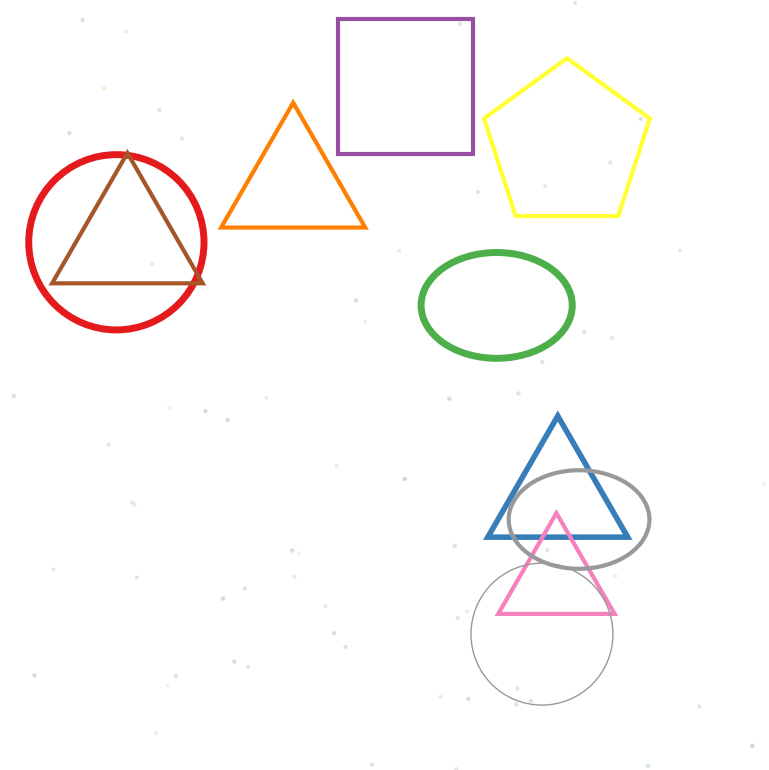[{"shape": "circle", "thickness": 2.5, "radius": 0.57, "center": [0.151, 0.685]}, {"shape": "triangle", "thickness": 2, "radius": 0.52, "center": [0.724, 0.355]}, {"shape": "oval", "thickness": 2.5, "radius": 0.49, "center": [0.645, 0.603]}, {"shape": "square", "thickness": 1.5, "radius": 0.44, "center": [0.527, 0.888]}, {"shape": "triangle", "thickness": 1.5, "radius": 0.54, "center": [0.381, 0.759]}, {"shape": "pentagon", "thickness": 1.5, "radius": 0.57, "center": [0.736, 0.811]}, {"shape": "triangle", "thickness": 1.5, "radius": 0.56, "center": [0.165, 0.688]}, {"shape": "triangle", "thickness": 1.5, "radius": 0.44, "center": [0.723, 0.246]}, {"shape": "oval", "thickness": 1.5, "radius": 0.46, "center": [0.752, 0.325]}, {"shape": "circle", "thickness": 0.5, "radius": 0.46, "center": [0.704, 0.176]}]